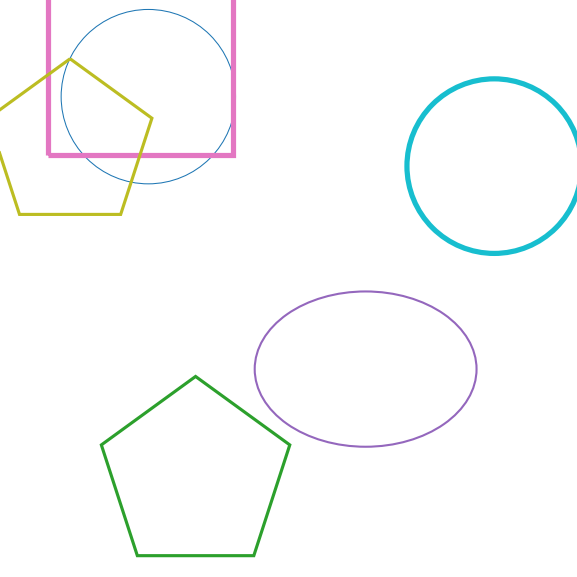[{"shape": "circle", "thickness": 0.5, "radius": 0.75, "center": [0.257, 0.832]}, {"shape": "pentagon", "thickness": 1.5, "radius": 0.86, "center": [0.339, 0.176]}, {"shape": "oval", "thickness": 1, "radius": 0.96, "center": [0.633, 0.36]}, {"shape": "square", "thickness": 2.5, "radius": 0.8, "center": [0.243, 0.891]}, {"shape": "pentagon", "thickness": 1.5, "radius": 0.74, "center": [0.121, 0.748]}, {"shape": "circle", "thickness": 2.5, "radius": 0.76, "center": [0.856, 0.711]}]